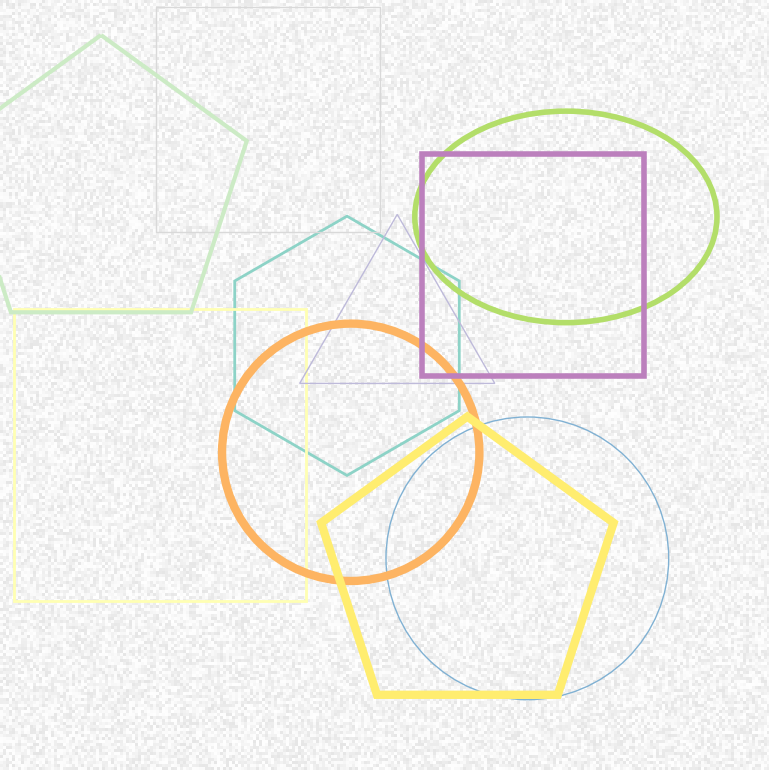[{"shape": "hexagon", "thickness": 1, "radius": 0.84, "center": [0.451, 0.551]}, {"shape": "square", "thickness": 1, "radius": 0.95, "center": [0.208, 0.409]}, {"shape": "triangle", "thickness": 0.5, "radius": 0.73, "center": [0.516, 0.575]}, {"shape": "circle", "thickness": 0.5, "radius": 0.92, "center": [0.685, 0.275]}, {"shape": "circle", "thickness": 3, "radius": 0.84, "center": [0.456, 0.413]}, {"shape": "oval", "thickness": 2, "radius": 0.98, "center": [0.735, 0.718]}, {"shape": "square", "thickness": 0.5, "radius": 0.73, "center": [0.348, 0.845]}, {"shape": "square", "thickness": 2, "radius": 0.72, "center": [0.692, 0.656]}, {"shape": "pentagon", "thickness": 1.5, "radius": 1.0, "center": [0.131, 0.755]}, {"shape": "pentagon", "thickness": 3, "radius": 1.0, "center": [0.607, 0.259]}]